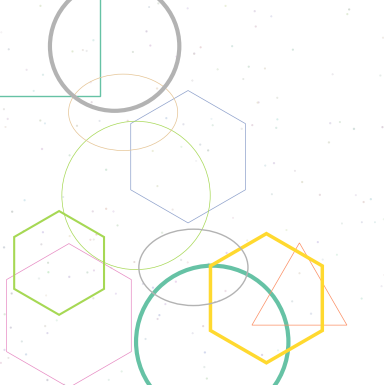[{"shape": "circle", "thickness": 3, "radius": 0.99, "center": [0.551, 0.112]}, {"shape": "square", "thickness": 1, "radius": 0.71, "center": [0.116, 0.894]}, {"shape": "triangle", "thickness": 0.5, "radius": 0.71, "center": [0.778, 0.227]}, {"shape": "hexagon", "thickness": 0.5, "radius": 0.86, "center": [0.488, 0.593]}, {"shape": "hexagon", "thickness": 0.5, "radius": 0.94, "center": [0.179, 0.18]}, {"shape": "hexagon", "thickness": 1.5, "radius": 0.67, "center": [0.154, 0.317]}, {"shape": "circle", "thickness": 0.5, "radius": 0.96, "center": [0.353, 0.492]}, {"shape": "hexagon", "thickness": 2.5, "radius": 0.84, "center": [0.692, 0.225]}, {"shape": "oval", "thickness": 0.5, "radius": 0.71, "center": [0.32, 0.708]}, {"shape": "circle", "thickness": 3, "radius": 0.84, "center": [0.298, 0.88]}, {"shape": "oval", "thickness": 1, "radius": 0.71, "center": [0.502, 0.306]}]